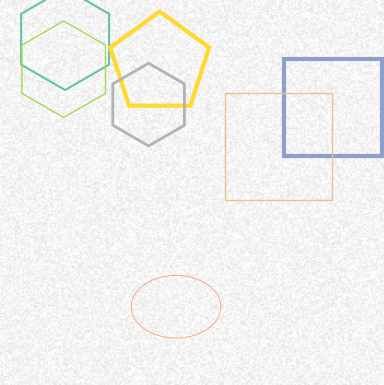[{"shape": "hexagon", "thickness": 1.5, "radius": 0.66, "center": [0.169, 0.898]}, {"shape": "oval", "thickness": 0.5, "radius": 0.58, "center": [0.457, 0.203]}, {"shape": "square", "thickness": 3, "radius": 0.63, "center": [0.866, 0.721]}, {"shape": "hexagon", "thickness": 1, "radius": 0.63, "center": [0.165, 0.82]}, {"shape": "pentagon", "thickness": 3, "radius": 0.68, "center": [0.415, 0.835]}, {"shape": "square", "thickness": 1, "radius": 0.7, "center": [0.723, 0.62]}, {"shape": "hexagon", "thickness": 2, "radius": 0.54, "center": [0.386, 0.728]}]